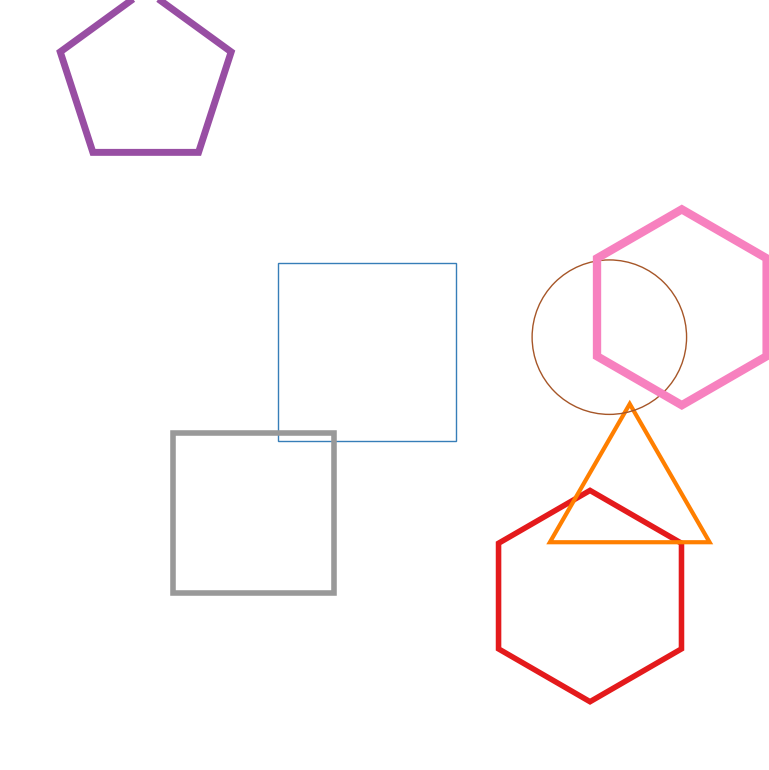[{"shape": "hexagon", "thickness": 2, "radius": 0.69, "center": [0.766, 0.226]}, {"shape": "square", "thickness": 0.5, "radius": 0.58, "center": [0.476, 0.543]}, {"shape": "pentagon", "thickness": 2.5, "radius": 0.58, "center": [0.189, 0.897]}, {"shape": "triangle", "thickness": 1.5, "radius": 0.6, "center": [0.818, 0.356]}, {"shape": "circle", "thickness": 0.5, "radius": 0.5, "center": [0.791, 0.562]}, {"shape": "hexagon", "thickness": 3, "radius": 0.64, "center": [0.885, 0.601]}, {"shape": "square", "thickness": 2, "radius": 0.52, "center": [0.33, 0.334]}]